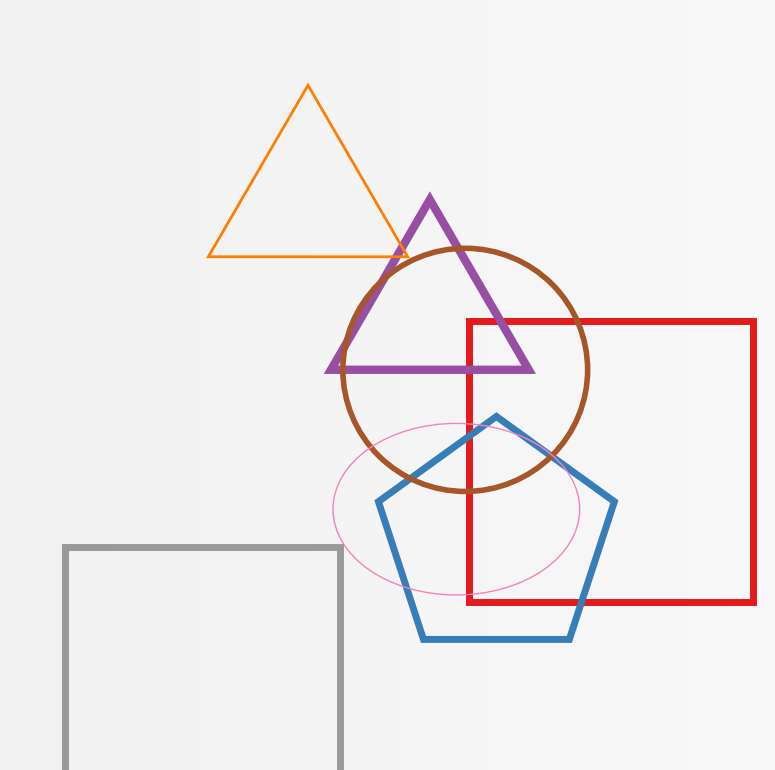[{"shape": "square", "thickness": 2.5, "radius": 0.91, "center": [0.789, 0.401]}, {"shape": "pentagon", "thickness": 2.5, "radius": 0.8, "center": [0.641, 0.299]}, {"shape": "triangle", "thickness": 3, "radius": 0.74, "center": [0.555, 0.593]}, {"shape": "triangle", "thickness": 1, "radius": 0.74, "center": [0.397, 0.741]}, {"shape": "circle", "thickness": 2, "radius": 0.79, "center": [0.6, 0.52]}, {"shape": "oval", "thickness": 0.5, "radius": 0.8, "center": [0.589, 0.339]}, {"shape": "square", "thickness": 2.5, "radius": 0.89, "center": [0.261, 0.113]}]